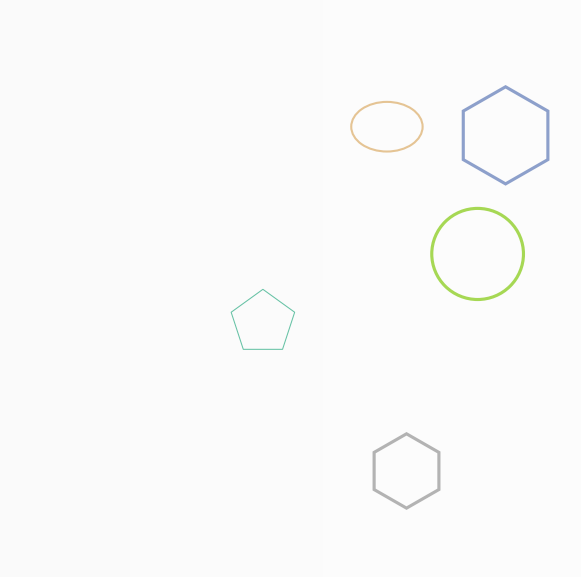[{"shape": "pentagon", "thickness": 0.5, "radius": 0.29, "center": [0.452, 0.441]}, {"shape": "hexagon", "thickness": 1.5, "radius": 0.42, "center": [0.87, 0.765]}, {"shape": "circle", "thickness": 1.5, "radius": 0.39, "center": [0.822, 0.559]}, {"shape": "oval", "thickness": 1, "radius": 0.31, "center": [0.666, 0.78]}, {"shape": "hexagon", "thickness": 1.5, "radius": 0.32, "center": [0.699, 0.184]}]